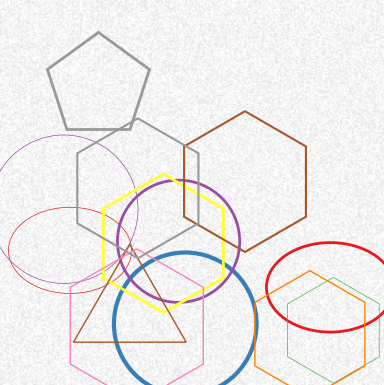[{"shape": "oval", "thickness": 0.5, "radius": 0.8, "center": [0.182, 0.35]}, {"shape": "oval", "thickness": 2, "radius": 0.83, "center": [0.858, 0.254]}, {"shape": "circle", "thickness": 3, "radius": 0.93, "center": [0.481, 0.159]}, {"shape": "hexagon", "thickness": 0.5, "radius": 0.69, "center": [0.866, 0.142]}, {"shape": "circle", "thickness": 2, "radius": 0.79, "center": [0.464, 0.373]}, {"shape": "circle", "thickness": 0.5, "radius": 0.96, "center": [0.166, 0.457]}, {"shape": "hexagon", "thickness": 1, "radius": 0.82, "center": [0.805, 0.132]}, {"shape": "hexagon", "thickness": 2, "radius": 0.9, "center": [0.424, 0.368]}, {"shape": "hexagon", "thickness": 1.5, "radius": 0.91, "center": [0.636, 0.528]}, {"shape": "triangle", "thickness": 1, "radius": 0.85, "center": [0.337, 0.196]}, {"shape": "hexagon", "thickness": 1, "radius": 1.0, "center": [0.355, 0.154]}, {"shape": "pentagon", "thickness": 2, "radius": 0.7, "center": [0.256, 0.776]}, {"shape": "hexagon", "thickness": 1.5, "radius": 0.91, "center": [0.358, 0.511]}]